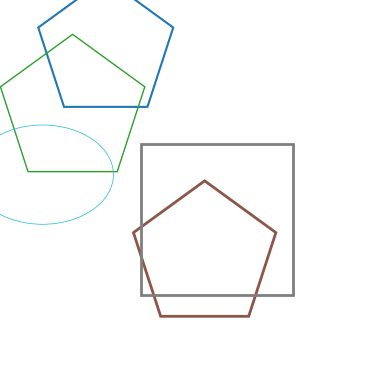[{"shape": "pentagon", "thickness": 1.5, "radius": 0.92, "center": [0.275, 0.872]}, {"shape": "pentagon", "thickness": 1, "radius": 0.99, "center": [0.189, 0.714]}, {"shape": "pentagon", "thickness": 2, "radius": 0.97, "center": [0.532, 0.336]}, {"shape": "square", "thickness": 2, "radius": 0.98, "center": [0.564, 0.43]}, {"shape": "oval", "thickness": 0.5, "radius": 0.92, "center": [0.11, 0.546]}]